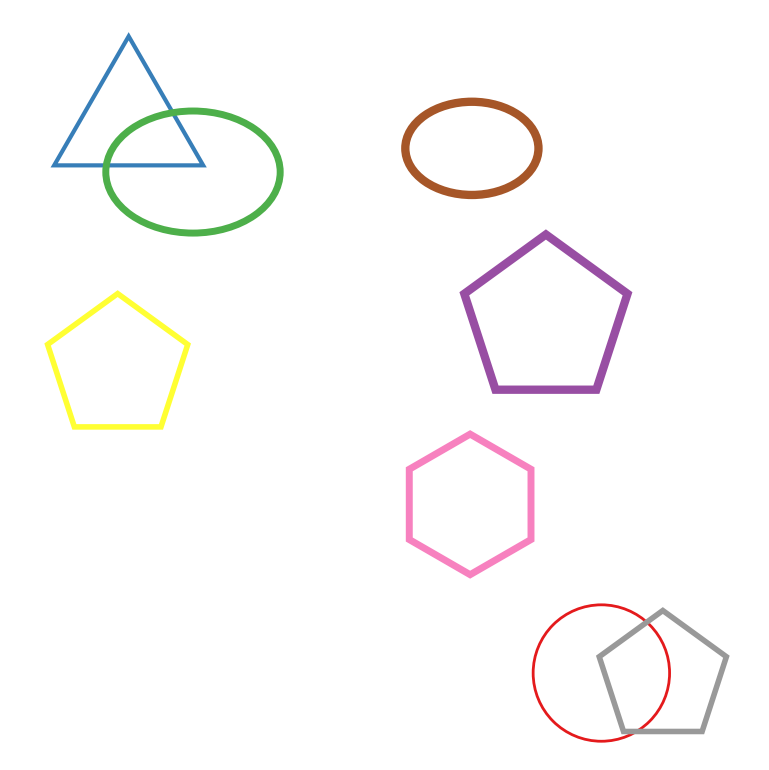[{"shape": "circle", "thickness": 1, "radius": 0.44, "center": [0.781, 0.126]}, {"shape": "triangle", "thickness": 1.5, "radius": 0.56, "center": [0.167, 0.841]}, {"shape": "oval", "thickness": 2.5, "radius": 0.57, "center": [0.251, 0.777]}, {"shape": "pentagon", "thickness": 3, "radius": 0.56, "center": [0.709, 0.584]}, {"shape": "pentagon", "thickness": 2, "radius": 0.48, "center": [0.153, 0.523]}, {"shape": "oval", "thickness": 3, "radius": 0.43, "center": [0.613, 0.807]}, {"shape": "hexagon", "thickness": 2.5, "radius": 0.46, "center": [0.611, 0.345]}, {"shape": "pentagon", "thickness": 2, "radius": 0.43, "center": [0.861, 0.12]}]